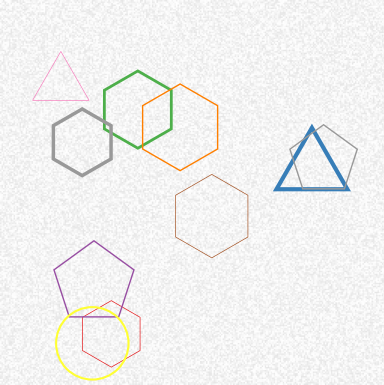[{"shape": "hexagon", "thickness": 0.5, "radius": 0.43, "center": [0.289, 0.133]}, {"shape": "triangle", "thickness": 3, "radius": 0.53, "center": [0.81, 0.562]}, {"shape": "hexagon", "thickness": 2, "radius": 0.5, "center": [0.358, 0.715]}, {"shape": "pentagon", "thickness": 1, "radius": 0.55, "center": [0.244, 0.265]}, {"shape": "hexagon", "thickness": 1, "radius": 0.56, "center": [0.468, 0.669]}, {"shape": "circle", "thickness": 1.5, "radius": 0.47, "center": [0.24, 0.108]}, {"shape": "hexagon", "thickness": 0.5, "radius": 0.54, "center": [0.55, 0.439]}, {"shape": "triangle", "thickness": 0.5, "radius": 0.42, "center": [0.158, 0.782]}, {"shape": "pentagon", "thickness": 1, "radius": 0.46, "center": [0.84, 0.584]}, {"shape": "hexagon", "thickness": 2.5, "radius": 0.43, "center": [0.214, 0.63]}]